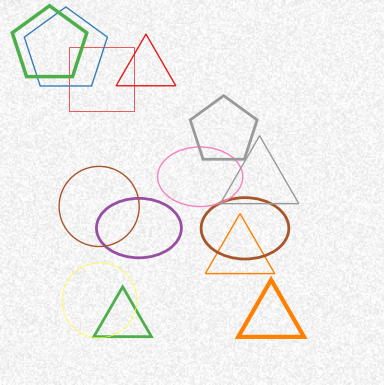[{"shape": "triangle", "thickness": 1, "radius": 0.45, "center": [0.379, 0.822]}, {"shape": "square", "thickness": 0.5, "radius": 0.42, "center": [0.263, 0.794]}, {"shape": "pentagon", "thickness": 1, "radius": 0.57, "center": [0.171, 0.868]}, {"shape": "triangle", "thickness": 2, "radius": 0.43, "center": [0.319, 0.169]}, {"shape": "pentagon", "thickness": 2.5, "radius": 0.51, "center": [0.129, 0.883]}, {"shape": "oval", "thickness": 2, "radius": 0.55, "center": [0.361, 0.408]}, {"shape": "triangle", "thickness": 1, "radius": 0.52, "center": [0.623, 0.341]}, {"shape": "triangle", "thickness": 3, "radius": 0.49, "center": [0.704, 0.174]}, {"shape": "circle", "thickness": 0.5, "radius": 0.49, "center": [0.258, 0.22]}, {"shape": "oval", "thickness": 2, "radius": 0.57, "center": [0.636, 0.407]}, {"shape": "circle", "thickness": 1, "radius": 0.52, "center": [0.258, 0.464]}, {"shape": "oval", "thickness": 1, "radius": 0.55, "center": [0.52, 0.541]}, {"shape": "pentagon", "thickness": 2, "radius": 0.46, "center": [0.581, 0.66]}, {"shape": "triangle", "thickness": 1, "radius": 0.59, "center": [0.674, 0.53]}]